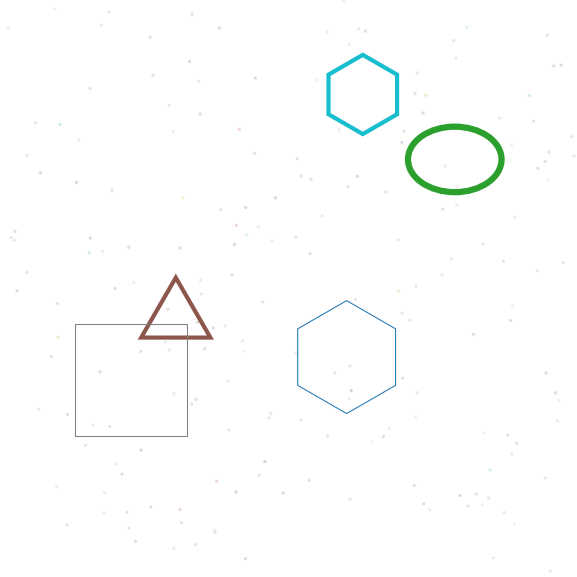[{"shape": "hexagon", "thickness": 0.5, "radius": 0.49, "center": [0.6, 0.381]}, {"shape": "oval", "thickness": 3, "radius": 0.41, "center": [0.787, 0.723]}, {"shape": "triangle", "thickness": 2, "radius": 0.35, "center": [0.304, 0.449]}, {"shape": "square", "thickness": 0.5, "radius": 0.49, "center": [0.227, 0.341]}, {"shape": "hexagon", "thickness": 2, "radius": 0.34, "center": [0.628, 0.836]}]